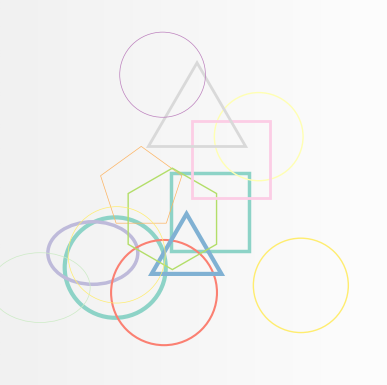[{"shape": "circle", "thickness": 3, "radius": 0.65, "center": [0.297, 0.305]}, {"shape": "square", "thickness": 2.5, "radius": 0.51, "center": [0.542, 0.449]}, {"shape": "circle", "thickness": 1, "radius": 0.57, "center": [0.668, 0.645]}, {"shape": "oval", "thickness": 2.5, "radius": 0.58, "center": [0.24, 0.343]}, {"shape": "circle", "thickness": 1.5, "radius": 0.68, "center": [0.423, 0.24]}, {"shape": "triangle", "thickness": 3, "radius": 0.52, "center": [0.481, 0.341]}, {"shape": "pentagon", "thickness": 0.5, "radius": 0.55, "center": [0.364, 0.509]}, {"shape": "hexagon", "thickness": 1, "radius": 0.66, "center": [0.445, 0.431]}, {"shape": "square", "thickness": 2, "radius": 0.5, "center": [0.595, 0.586]}, {"shape": "triangle", "thickness": 2, "radius": 0.72, "center": [0.508, 0.692]}, {"shape": "circle", "thickness": 0.5, "radius": 0.55, "center": [0.42, 0.806]}, {"shape": "oval", "thickness": 0.5, "radius": 0.65, "center": [0.103, 0.253]}, {"shape": "circle", "thickness": 0.5, "radius": 0.63, "center": [0.301, 0.338]}, {"shape": "circle", "thickness": 1, "radius": 0.61, "center": [0.776, 0.259]}]